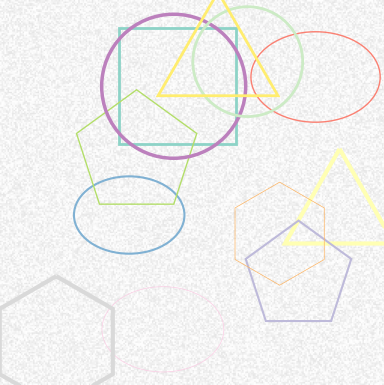[{"shape": "square", "thickness": 2, "radius": 0.76, "center": [0.461, 0.777]}, {"shape": "triangle", "thickness": 3, "radius": 0.82, "center": [0.882, 0.449]}, {"shape": "pentagon", "thickness": 1.5, "radius": 0.72, "center": [0.775, 0.283]}, {"shape": "oval", "thickness": 1, "radius": 0.84, "center": [0.82, 0.8]}, {"shape": "oval", "thickness": 1.5, "radius": 0.72, "center": [0.336, 0.442]}, {"shape": "hexagon", "thickness": 0.5, "radius": 0.67, "center": [0.726, 0.393]}, {"shape": "pentagon", "thickness": 1, "radius": 0.82, "center": [0.355, 0.603]}, {"shape": "oval", "thickness": 0.5, "radius": 0.79, "center": [0.423, 0.145]}, {"shape": "hexagon", "thickness": 3, "radius": 0.85, "center": [0.146, 0.113]}, {"shape": "circle", "thickness": 2.5, "radius": 0.94, "center": [0.451, 0.776]}, {"shape": "circle", "thickness": 2, "radius": 0.71, "center": [0.644, 0.84]}, {"shape": "triangle", "thickness": 2, "radius": 0.9, "center": [0.566, 0.841]}]